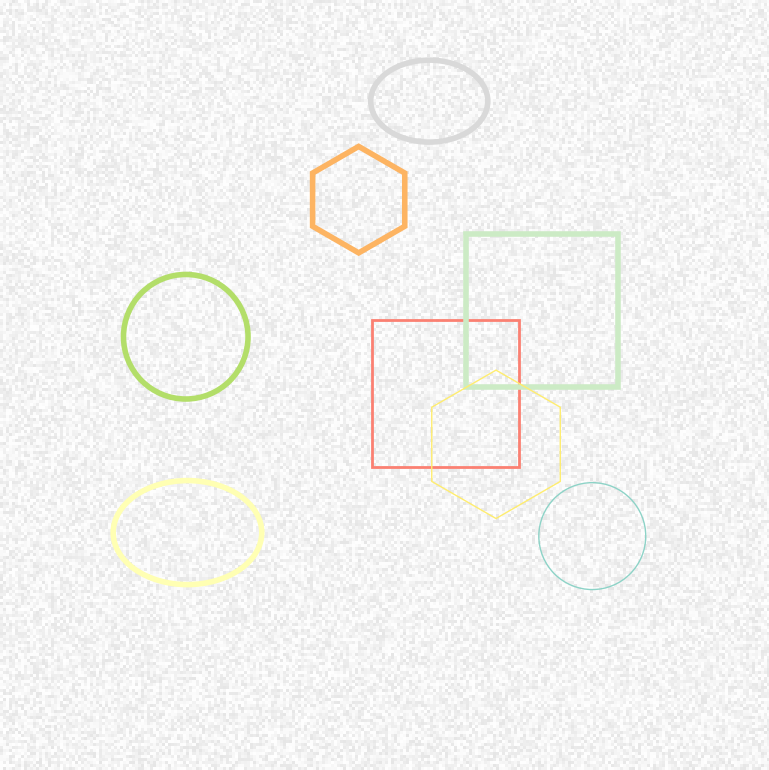[{"shape": "circle", "thickness": 0.5, "radius": 0.35, "center": [0.769, 0.304]}, {"shape": "oval", "thickness": 2, "radius": 0.48, "center": [0.243, 0.308]}, {"shape": "square", "thickness": 1, "radius": 0.48, "center": [0.578, 0.489]}, {"shape": "hexagon", "thickness": 2, "radius": 0.35, "center": [0.466, 0.741]}, {"shape": "circle", "thickness": 2, "radius": 0.4, "center": [0.241, 0.563]}, {"shape": "oval", "thickness": 2, "radius": 0.38, "center": [0.557, 0.869]}, {"shape": "square", "thickness": 2, "radius": 0.5, "center": [0.704, 0.597]}, {"shape": "hexagon", "thickness": 0.5, "radius": 0.48, "center": [0.644, 0.423]}]